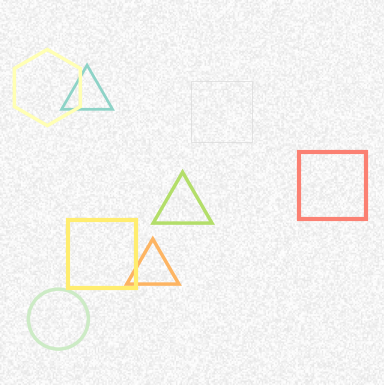[{"shape": "triangle", "thickness": 2, "radius": 0.38, "center": [0.226, 0.754]}, {"shape": "hexagon", "thickness": 2.5, "radius": 0.49, "center": [0.123, 0.773]}, {"shape": "square", "thickness": 3, "radius": 0.43, "center": [0.864, 0.518]}, {"shape": "triangle", "thickness": 2.5, "radius": 0.39, "center": [0.397, 0.301]}, {"shape": "triangle", "thickness": 2.5, "radius": 0.44, "center": [0.474, 0.465]}, {"shape": "square", "thickness": 0.5, "radius": 0.4, "center": [0.575, 0.711]}, {"shape": "circle", "thickness": 2.5, "radius": 0.39, "center": [0.152, 0.171]}, {"shape": "square", "thickness": 3, "radius": 0.44, "center": [0.266, 0.341]}]